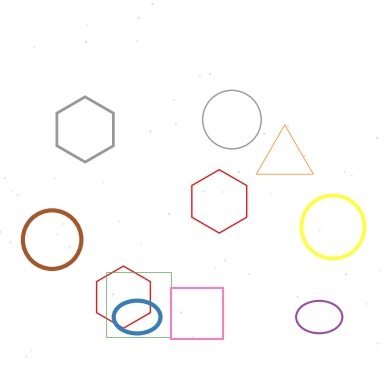[{"shape": "hexagon", "thickness": 1, "radius": 0.4, "center": [0.321, 0.228]}, {"shape": "hexagon", "thickness": 1, "radius": 0.41, "center": [0.57, 0.477]}, {"shape": "oval", "thickness": 3, "radius": 0.3, "center": [0.356, 0.176]}, {"shape": "square", "thickness": 0.5, "radius": 0.43, "center": [0.36, 0.209]}, {"shape": "oval", "thickness": 1.5, "radius": 0.3, "center": [0.829, 0.176]}, {"shape": "triangle", "thickness": 0.5, "radius": 0.43, "center": [0.74, 0.59]}, {"shape": "circle", "thickness": 2.5, "radius": 0.41, "center": [0.865, 0.41]}, {"shape": "circle", "thickness": 3, "radius": 0.38, "center": [0.135, 0.378]}, {"shape": "square", "thickness": 1.5, "radius": 0.34, "center": [0.512, 0.186]}, {"shape": "hexagon", "thickness": 2, "radius": 0.42, "center": [0.221, 0.664]}, {"shape": "circle", "thickness": 1, "radius": 0.38, "center": [0.602, 0.689]}]